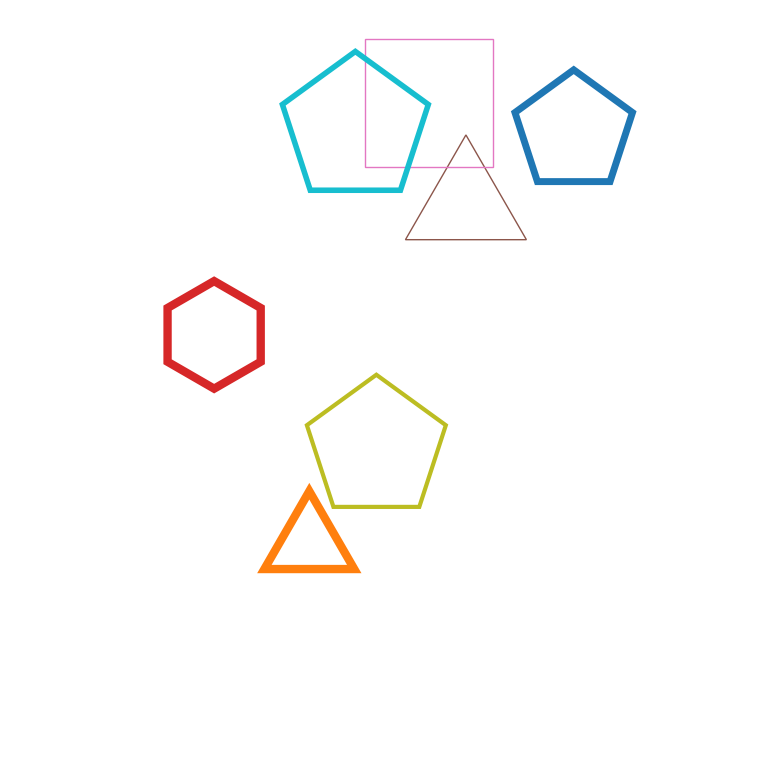[{"shape": "pentagon", "thickness": 2.5, "radius": 0.4, "center": [0.745, 0.829]}, {"shape": "triangle", "thickness": 3, "radius": 0.34, "center": [0.402, 0.295]}, {"shape": "hexagon", "thickness": 3, "radius": 0.35, "center": [0.278, 0.565]}, {"shape": "triangle", "thickness": 0.5, "radius": 0.45, "center": [0.605, 0.734]}, {"shape": "square", "thickness": 0.5, "radius": 0.41, "center": [0.557, 0.866]}, {"shape": "pentagon", "thickness": 1.5, "radius": 0.47, "center": [0.489, 0.418]}, {"shape": "pentagon", "thickness": 2, "radius": 0.5, "center": [0.461, 0.834]}]